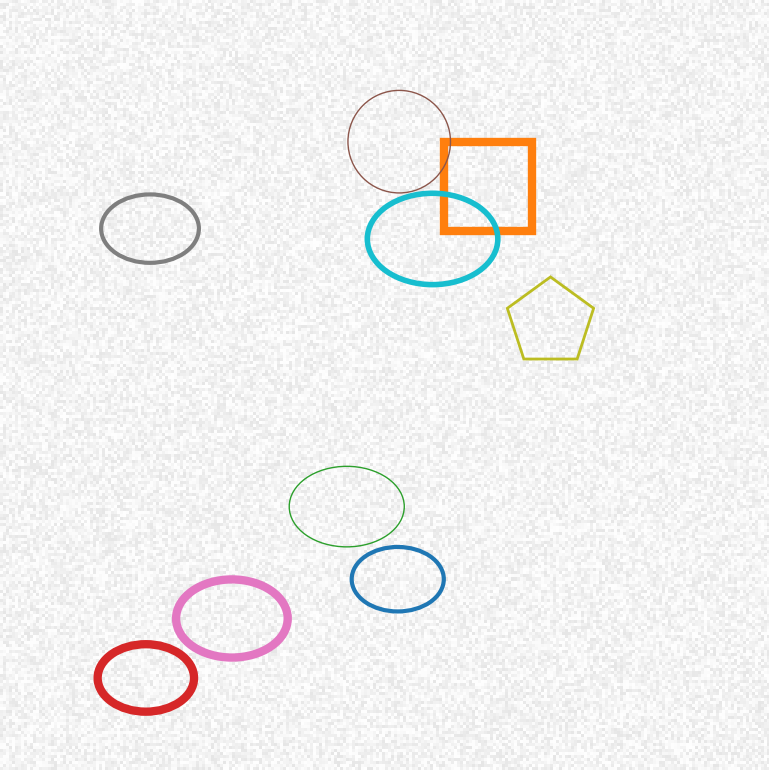[{"shape": "oval", "thickness": 1.5, "radius": 0.3, "center": [0.517, 0.248]}, {"shape": "square", "thickness": 3, "radius": 0.29, "center": [0.634, 0.758]}, {"shape": "oval", "thickness": 0.5, "radius": 0.37, "center": [0.45, 0.342]}, {"shape": "oval", "thickness": 3, "radius": 0.31, "center": [0.189, 0.12]}, {"shape": "circle", "thickness": 0.5, "radius": 0.33, "center": [0.518, 0.816]}, {"shape": "oval", "thickness": 3, "radius": 0.36, "center": [0.301, 0.197]}, {"shape": "oval", "thickness": 1.5, "radius": 0.32, "center": [0.195, 0.703]}, {"shape": "pentagon", "thickness": 1, "radius": 0.29, "center": [0.715, 0.581]}, {"shape": "oval", "thickness": 2, "radius": 0.42, "center": [0.562, 0.69]}]